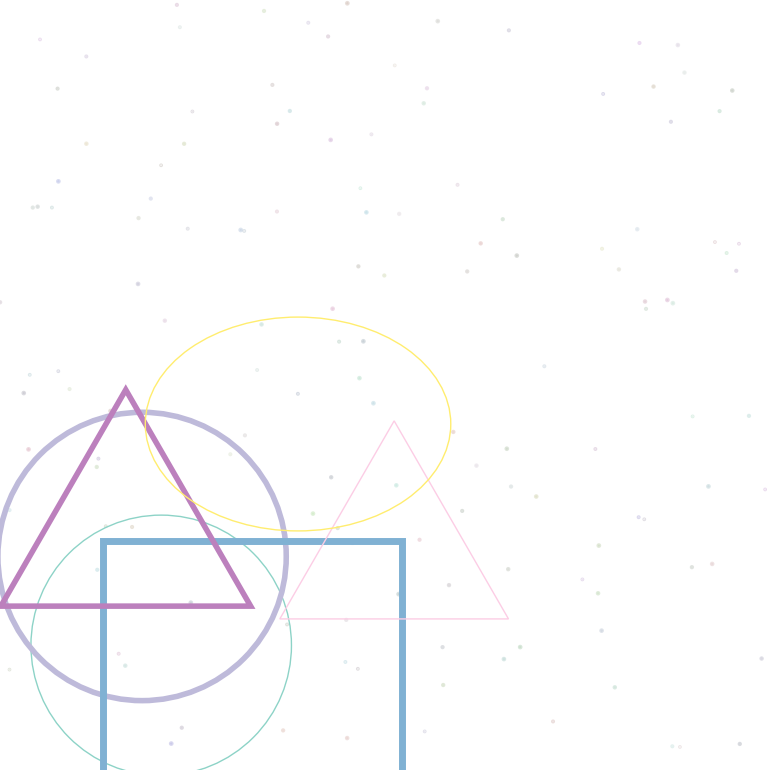[{"shape": "circle", "thickness": 0.5, "radius": 0.85, "center": [0.209, 0.162]}, {"shape": "circle", "thickness": 2, "radius": 0.94, "center": [0.185, 0.277]}, {"shape": "square", "thickness": 2.5, "radius": 0.97, "center": [0.328, 0.103]}, {"shape": "triangle", "thickness": 0.5, "radius": 0.86, "center": [0.512, 0.282]}, {"shape": "triangle", "thickness": 2, "radius": 0.94, "center": [0.163, 0.306]}, {"shape": "oval", "thickness": 0.5, "radius": 0.99, "center": [0.387, 0.449]}]